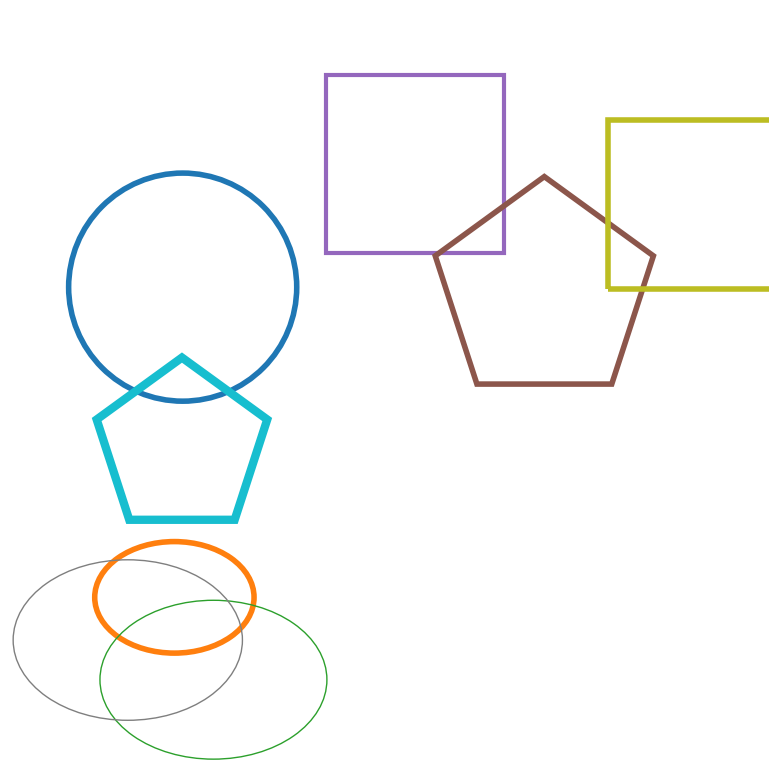[{"shape": "circle", "thickness": 2, "radius": 0.74, "center": [0.237, 0.627]}, {"shape": "oval", "thickness": 2, "radius": 0.52, "center": [0.226, 0.224]}, {"shape": "oval", "thickness": 0.5, "radius": 0.74, "center": [0.277, 0.117]}, {"shape": "square", "thickness": 1.5, "radius": 0.58, "center": [0.539, 0.787]}, {"shape": "pentagon", "thickness": 2, "radius": 0.74, "center": [0.707, 0.622]}, {"shape": "oval", "thickness": 0.5, "radius": 0.74, "center": [0.166, 0.169]}, {"shape": "square", "thickness": 2, "radius": 0.55, "center": [0.899, 0.735]}, {"shape": "pentagon", "thickness": 3, "radius": 0.58, "center": [0.236, 0.419]}]